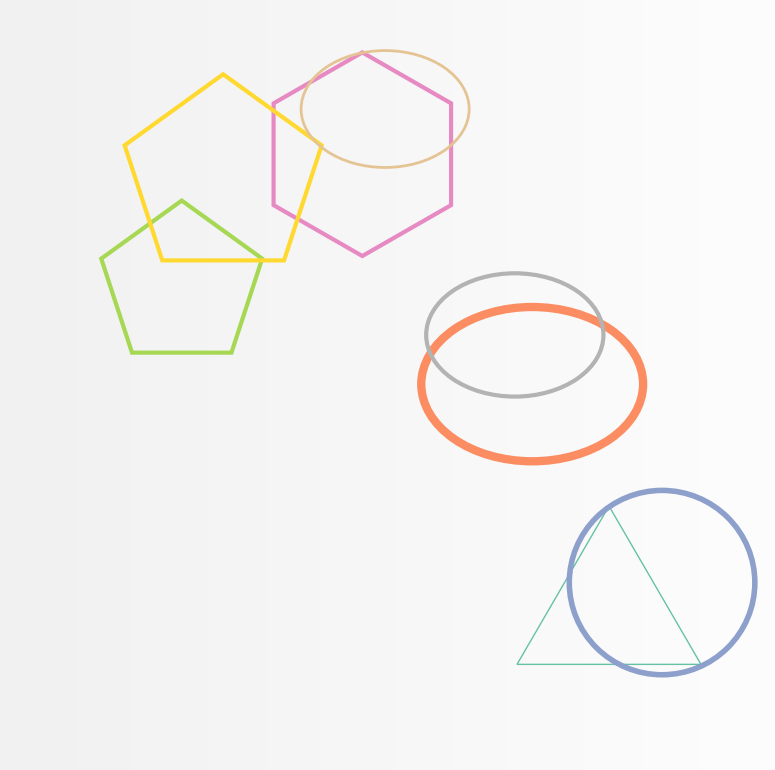[{"shape": "triangle", "thickness": 0.5, "radius": 0.69, "center": [0.786, 0.206]}, {"shape": "oval", "thickness": 3, "radius": 0.72, "center": [0.687, 0.501]}, {"shape": "circle", "thickness": 2, "radius": 0.6, "center": [0.854, 0.243]}, {"shape": "hexagon", "thickness": 1.5, "radius": 0.66, "center": [0.468, 0.8]}, {"shape": "pentagon", "thickness": 1.5, "radius": 0.55, "center": [0.234, 0.63]}, {"shape": "pentagon", "thickness": 1.5, "radius": 0.67, "center": [0.288, 0.77]}, {"shape": "oval", "thickness": 1, "radius": 0.54, "center": [0.497, 0.858]}, {"shape": "oval", "thickness": 1.5, "radius": 0.57, "center": [0.664, 0.565]}]